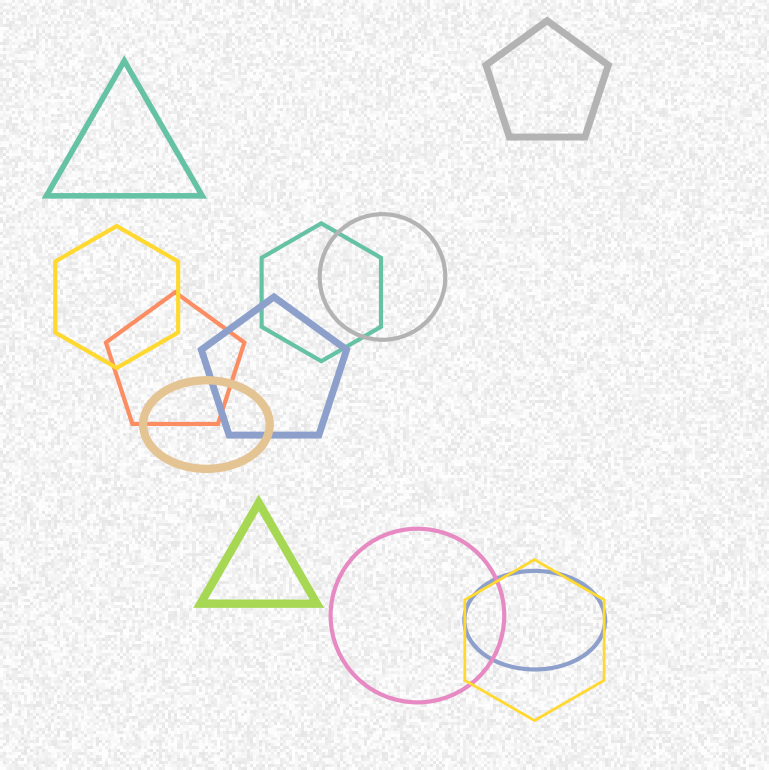[{"shape": "hexagon", "thickness": 1.5, "radius": 0.45, "center": [0.417, 0.62]}, {"shape": "triangle", "thickness": 2, "radius": 0.58, "center": [0.161, 0.804]}, {"shape": "pentagon", "thickness": 1.5, "radius": 0.47, "center": [0.227, 0.526]}, {"shape": "pentagon", "thickness": 2.5, "radius": 0.5, "center": [0.356, 0.515]}, {"shape": "oval", "thickness": 1.5, "radius": 0.46, "center": [0.694, 0.195]}, {"shape": "circle", "thickness": 1.5, "radius": 0.56, "center": [0.542, 0.201]}, {"shape": "triangle", "thickness": 3, "radius": 0.44, "center": [0.336, 0.26]}, {"shape": "hexagon", "thickness": 1, "radius": 0.52, "center": [0.694, 0.169]}, {"shape": "hexagon", "thickness": 1.5, "radius": 0.46, "center": [0.152, 0.614]}, {"shape": "oval", "thickness": 3, "radius": 0.41, "center": [0.268, 0.449]}, {"shape": "pentagon", "thickness": 2.5, "radius": 0.42, "center": [0.711, 0.89]}, {"shape": "circle", "thickness": 1.5, "radius": 0.41, "center": [0.497, 0.64]}]